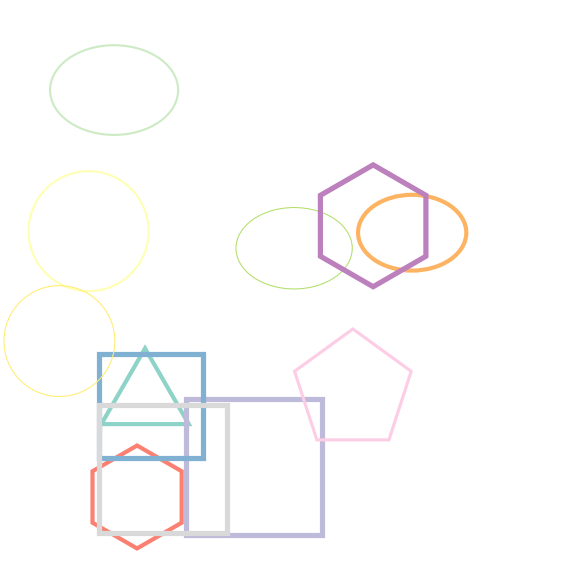[{"shape": "triangle", "thickness": 2, "radius": 0.44, "center": [0.251, 0.308]}, {"shape": "circle", "thickness": 1, "radius": 0.52, "center": [0.153, 0.599]}, {"shape": "square", "thickness": 2.5, "radius": 0.59, "center": [0.44, 0.19]}, {"shape": "hexagon", "thickness": 2, "radius": 0.45, "center": [0.237, 0.139]}, {"shape": "square", "thickness": 2.5, "radius": 0.45, "center": [0.261, 0.297]}, {"shape": "oval", "thickness": 2, "radius": 0.47, "center": [0.714, 0.596]}, {"shape": "oval", "thickness": 0.5, "radius": 0.5, "center": [0.509, 0.569]}, {"shape": "pentagon", "thickness": 1.5, "radius": 0.53, "center": [0.611, 0.323]}, {"shape": "square", "thickness": 2.5, "radius": 0.56, "center": [0.282, 0.187]}, {"shape": "hexagon", "thickness": 2.5, "radius": 0.53, "center": [0.646, 0.608]}, {"shape": "oval", "thickness": 1, "radius": 0.55, "center": [0.198, 0.843]}, {"shape": "circle", "thickness": 0.5, "radius": 0.48, "center": [0.103, 0.409]}]